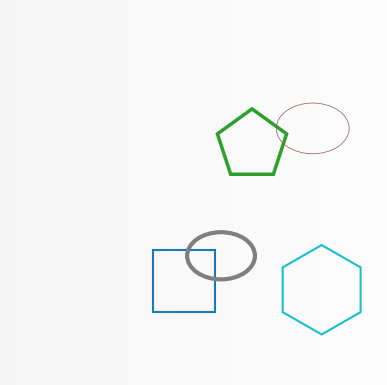[{"shape": "square", "thickness": 1.5, "radius": 0.4, "center": [0.475, 0.271]}, {"shape": "pentagon", "thickness": 2.5, "radius": 0.47, "center": [0.65, 0.623]}, {"shape": "oval", "thickness": 0.5, "radius": 0.47, "center": [0.807, 0.666]}, {"shape": "oval", "thickness": 3, "radius": 0.44, "center": [0.57, 0.336]}, {"shape": "hexagon", "thickness": 1.5, "radius": 0.58, "center": [0.83, 0.247]}]